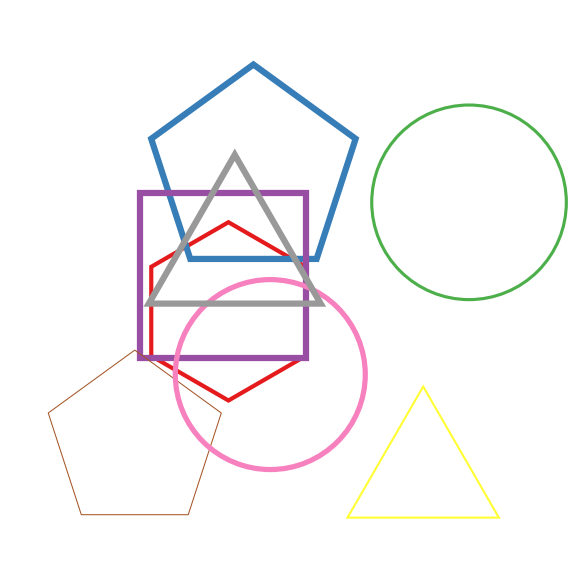[{"shape": "hexagon", "thickness": 2, "radius": 0.77, "center": [0.396, 0.46]}, {"shape": "pentagon", "thickness": 3, "radius": 0.93, "center": [0.439, 0.701]}, {"shape": "circle", "thickness": 1.5, "radius": 0.84, "center": [0.812, 0.649]}, {"shape": "square", "thickness": 3, "radius": 0.72, "center": [0.386, 0.522]}, {"shape": "triangle", "thickness": 1, "radius": 0.76, "center": [0.733, 0.178]}, {"shape": "pentagon", "thickness": 0.5, "radius": 0.79, "center": [0.233, 0.235]}, {"shape": "circle", "thickness": 2.5, "radius": 0.82, "center": [0.468, 0.351]}, {"shape": "triangle", "thickness": 3, "radius": 0.86, "center": [0.407, 0.559]}]